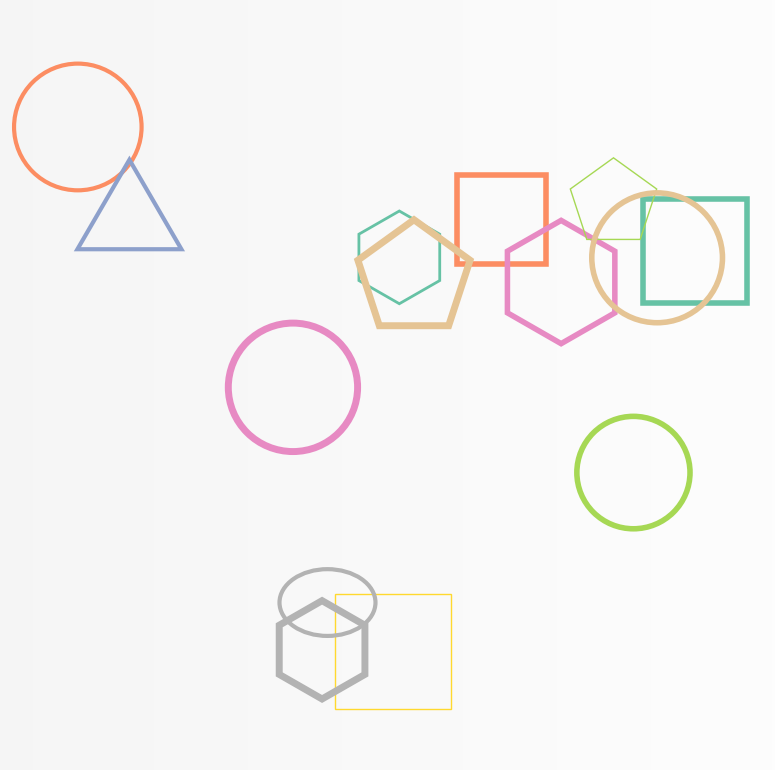[{"shape": "square", "thickness": 2, "radius": 0.34, "center": [0.897, 0.674]}, {"shape": "hexagon", "thickness": 1, "radius": 0.3, "center": [0.515, 0.666]}, {"shape": "circle", "thickness": 1.5, "radius": 0.41, "center": [0.1, 0.835]}, {"shape": "square", "thickness": 2, "radius": 0.29, "center": [0.647, 0.715]}, {"shape": "triangle", "thickness": 1.5, "radius": 0.39, "center": [0.167, 0.715]}, {"shape": "circle", "thickness": 2.5, "radius": 0.42, "center": [0.378, 0.497]}, {"shape": "hexagon", "thickness": 2, "radius": 0.4, "center": [0.724, 0.634]}, {"shape": "circle", "thickness": 2, "radius": 0.37, "center": [0.817, 0.386]}, {"shape": "pentagon", "thickness": 0.5, "radius": 0.29, "center": [0.792, 0.736]}, {"shape": "square", "thickness": 0.5, "radius": 0.38, "center": [0.507, 0.154]}, {"shape": "circle", "thickness": 2, "radius": 0.42, "center": [0.848, 0.665]}, {"shape": "pentagon", "thickness": 2.5, "radius": 0.38, "center": [0.534, 0.639]}, {"shape": "oval", "thickness": 1.5, "radius": 0.31, "center": [0.423, 0.217]}, {"shape": "hexagon", "thickness": 2.5, "radius": 0.32, "center": [0.416, 0.156]}]